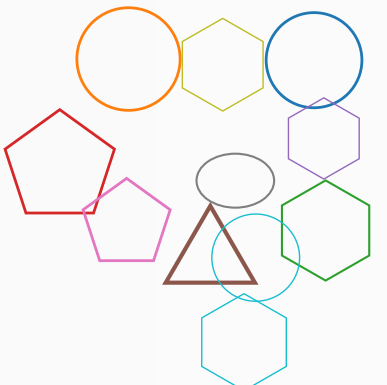[{"shape": "circle", "thickness": 2, "radius": 0.62, "center": [0.81, 0.844]}, {"shape": "circle", "thickness": 2, "radius": 0.67, "center": [0.332, 0.847]}, {"shape": "hexagon", "thickness": 1.5, "radius": 0.65, "center": [0.84, 0.401]}, {"shape": "pentagon", "thickness": 2, "radius": 0.74, "center": [0.154, 0.567]}, {"shape": "hexagon", "thickness": 1, "radius": 0.53, "center": [0.836, 0.64]}, {"shape": "triangle", "thickness": 3, "radius": 0.66, "center": [0.543, 0.332]}, {"shape": "pentagon", "thickness": 2, "radius": 0.59, "center": [0.327, 0.419]}, {"shape": "oval", "thickness": 1.5, "radius": 0.5, "center": [0.607, 0.531]}, {"shape": "hexagon", "thickness": 1, "radius": 0.6, "center": [0.575, 0.832]}, {"shape": "circle", "thickness": 1, "radius": 0.57, "center": [0.66, 0.331]}, {"shape": "hexagon", "thickness": 1, "radius": 0.63, "center": [0.63, 0.111]}]